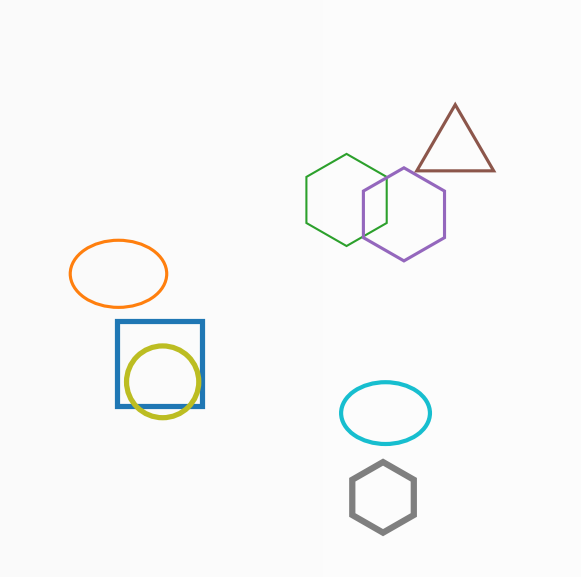[{"shape": "square", "thickness": 2.5, "radius": 0.37, "center": [0.274, 0.369]}, {"shape": "oval", "thickness": 1.5, "radius": 0.42, "center": [0.204, 0.525]}, {"shape": "hexagon", "thickness": 1, "radius": 0.4, "center": [0.596, 0.653]}, {"shape": "hexagon", "thickness": 1.5, "radius": 0.4, "center": [0.695, 0.628]}, {"shape": "triangle", "thickness": 1.5, "radius": 0.38, "center": [0.783, 0.741]}, {"shape": "hexagon", "thickness": 3, "radius": 0.31, "center": [0.659, 0.138]}, {"shape": "circle", "thickness": 2.5, "radius": 0.31, "center": [0.28, 0.338]}, {"shape": "oval", "thickness": 2, "radius": 0.38, "center": [0.663, 0.284]}]